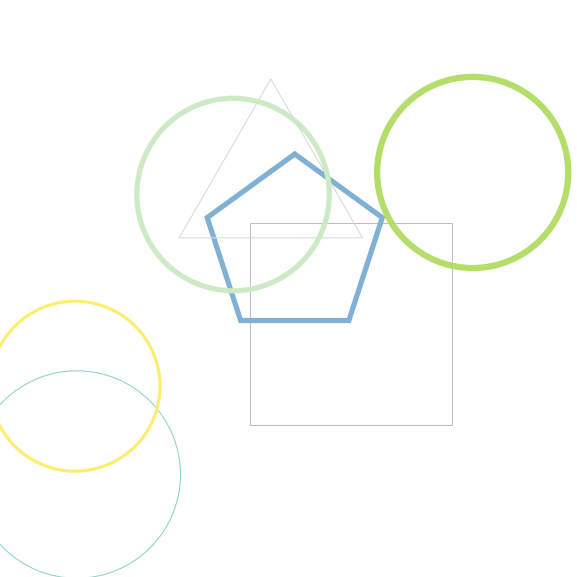[{"shape": "circle", "thickness": 0.5, "radius": 0.9, "center": [0.133, 0.177]}, {"shape": "square", "thickness": 0.5, "radius": 0.88, "center": [0.608, 0.437]}, {"shape": "pentagon", "thickness": 2.5, "radius": 0.8, "center": [0.51, 0.573]}, {"shape": "circle", "thickness": 3, "radius": 0.83, "center": [0.819, 0.701]}, {"shape": "triangle", "thickness": 0.5, "radius": 0.92, "center": [0.469, 0.679]}, {"shape": "circle", "thickness": 2.5, "radius": 0.83, "center": [0.404, 0.662]}, {"shape": "circle", "thickness": 1.5, "radius": 0.74, "center": [0.13, 0.33]}]